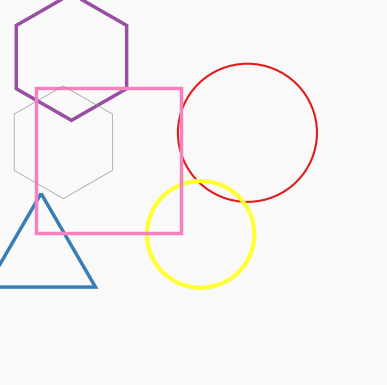[{"shape": "circle", "thickness": 1.5, "radius": 0.9, "center": [0.639, 0.655]}, {"shape": "triangle", "thickness": 2.5, "radius": 0.81, "center": [0.106, 0.335]}, {"shape": "hexagon", "thickness": 2.5, "radius": 0.82, "center": [0.184, 0.852]}, {"shape": "circle", "thickness": 3, "radius": 0.69, "center": [0.518, 0.391]}, {"shape": "square", "thickness": 2.5, "radius": 0.94, "center": [0.281, 0.583]}, {"shape": "hexagon", "thickness": 0.5, "radius": 0.73, "center": [0.163, 0.631]}]